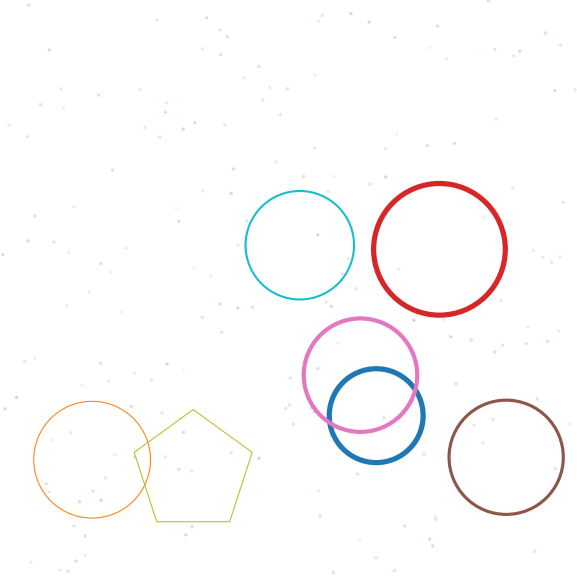[{"shape": "circle", "thickness": 2.5, "radius": 0.41, "center": [0.651, 0.279]}, {"shape": "circle", "thickness": 0.5, "radius": 0.51, "center": [0.16, 0.203]}, {"shape": "circle", "thickness": 2.5, "radius": 0.57, "center": [0.761, 0.567]}, {"shape": "circle", "thickness": 1.5, "radius": 0.49, "center": [0.877, 0.207]}, {"shape": "circle", "thickness": 2, "radius": 0.49, "center": [0.624, 0.35]}, {"shape": "pentagon", "thickness": 0.5, "radius": 0.54, "center": [0.335, 0.183]}, {"shape": "circle", "thickness": 1, "radius": 0.47, "center": [0.519, 0.574]}]